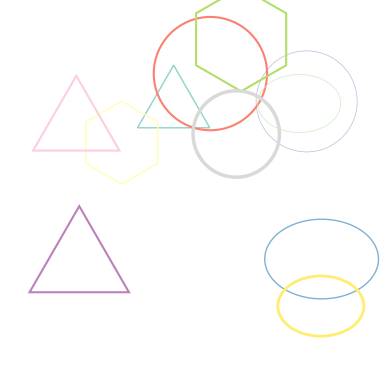[{"shape": "triangle", "thickness": 1, "radius": 0.54, "center": [0.451, 0.722]}, {"shape": "hexagon", "thickness": 1, "radius": 0.54, "center": [0.316, 0.629]}, {"shape": "circle", "thickness": 0.5, "radius": 0.66, "center": [0.797, 0.737]}, {"shape": "circle", "thickness": 1.5, "radius": 0.74, "center": [0.546, 0.809]}, {"shape": "oval", "thickness": 1, "radius": 0.74, "center": [0.835, 0.327]}, {"shape": "hexagon", "thickness": 1.5, "radius": 0.68, "center": [0.626, 0.898]}, {"shape": "triangle", "thickness": 1.5, "radius": 0.65, "center": [0.198, 0.674]}, {"shape": "circle", "thickness": 2.5, "radius": 0.56, "center": [0.614, 0.652]}, {"shape": "triangle", "thickness": 1.5, "radius": 0.75, "center": [0.206, 0.315]}, {"shape": "oval", "thickness": 0.5, "radius": 0.54, "center": [0.777, 0.731]}, {"shape": "oval", "thickness": 2, "radius": 0.56, "center": [0.833, 0.205]}]